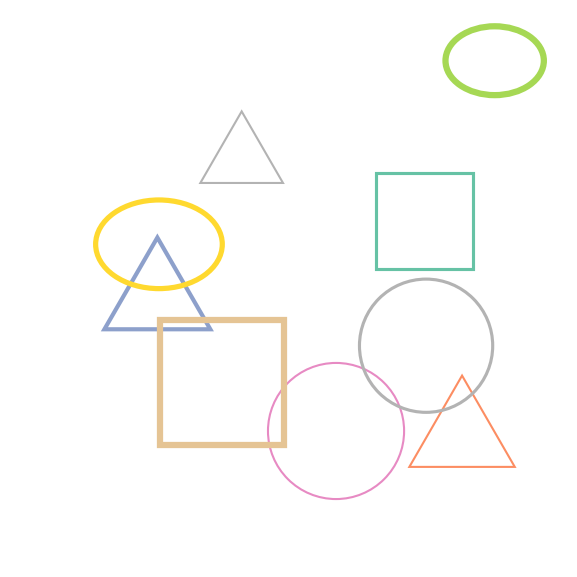[{"shape": "square", "thickness": 1.5, "radius": 0.42, "center": [0.735, 0.616]}, {"shape": "triangle", "thickness": 1, "radius": 0.53, "center": [0.8, 0.243]}, {"shape": "triangle", "thickness": 2, "radius": 0.53, "center": [0.272, 0.482]}, {"shape": "circle", "thickness": 1, "radius": 0.59, "center": [0.582, 0.253]}, {"shape": "oval", "thickness": 3, "radius": 0.43, "center": [0.857, 0.894]}, {"shape": "oval", "thickness": 2.5, "radius": 0.55, "center": [0.275, 0.576]}, {"shape": "square", "thickness": 3, "radius": 0.54, "center": [0.384, 0.337]}, {"shape": "circle", "thickness": 1.5, "radius": 0.58, "center": [0.738, 0.4]}, {"shape": "triangle", "thickness": 1, "radius": 0.41, "center": [0.418, 0.724]}]